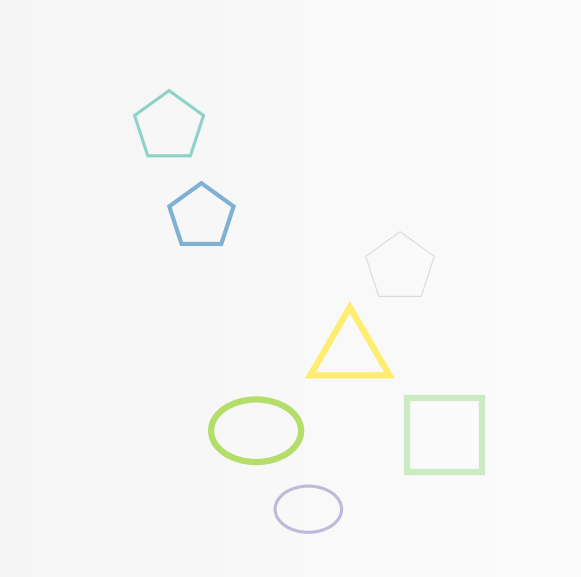[{"shape": "pentagon", "thickness": 1.5, "radius": 0.31, "center": [0.291, 0.78]}, {"shape": "oval", "thickness": 1.5, "radius": 0.29, "center": [0.53, 0.117]}, {"shape": "pentagon", "thickness": 2, "radius": 0.29, "center": [0.347, 0.624]}, {"shape": "oval", "thickness": 3, "radius": 0.39, "center": [0.441, 0.253]}, {"shape": "pentagon", "thickness": 0.5, "radius": 0.31, "center": [0.688, 0.536]}, {"shape": "square", "thickness": 3, "radius": 0.32, "center": [0.764, 0.246]}, {"shape": "triangle", "thickness": 3, "radius": 0.39, "center": [0.602, 0.389]}]